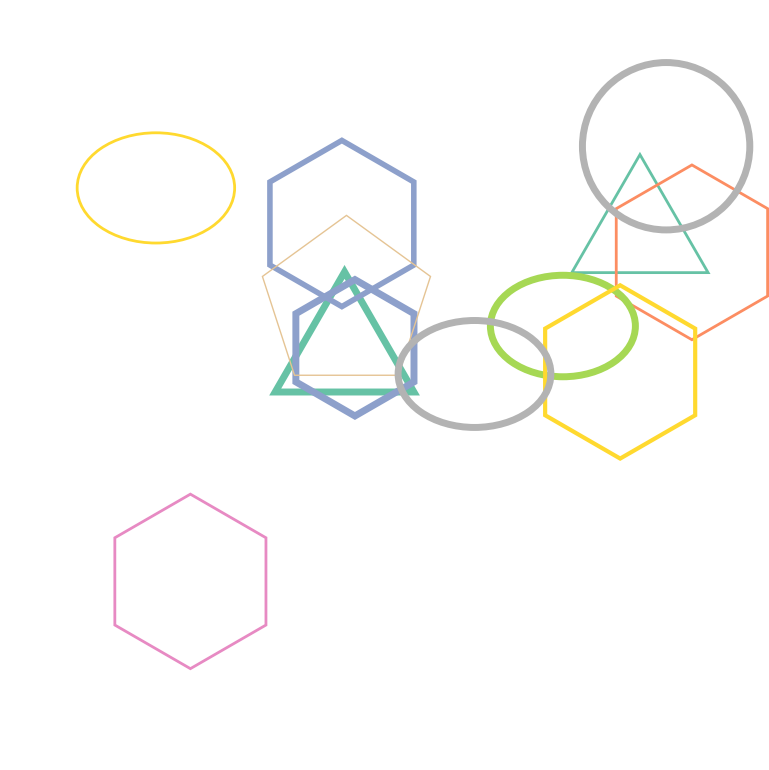[{"shape": "triangle", "thickness": 2.5, "radius": 0.52, "center": [0.447, 0.543]}, {"shape": "triangle", "thickness": 1, "radius": 0.51, "center": [0.831, 0.697]}, {"shape": "hexagon", "thickness": 1, "radius": 0.57, "center": [0.899, 0.672]}, {"shape": "hexagon", "thickness": 2, "radius": 0.54, "center": [0.444, 0.71]}, {"shape": "hexagon", "thickness": 2.5, "radius": 0.44, "center": [0.461, 0.548]}, {"shape": "hexagon", "thickness": 1, "radius": 0.57, "center": [0.247, 0.245]}, {"shape": "oval", "thickness": 2.5, "radius": 0.47, "center": [0.731, 0.577]}, {"shape": "hexagon", "thickness": 1.5, "radius": 0.56, "center": [0.805, 0.517]}, {"shape": "oval", "thickness": 1, "radius": 0.51, "center": [0.202, 0.756]}, {"shape": "pentagon", "thickness": 0.5, "radius": 0.57, "center": [0.45, 0.605]}, {"shape": "oval", "thickness": 2.5, "radius": 0.5, "center": [0.616, 0.514]}, {"shape": "circle", "thickness": 2.5, "radius": 0.54, "center": [0.865, 0.81]}]